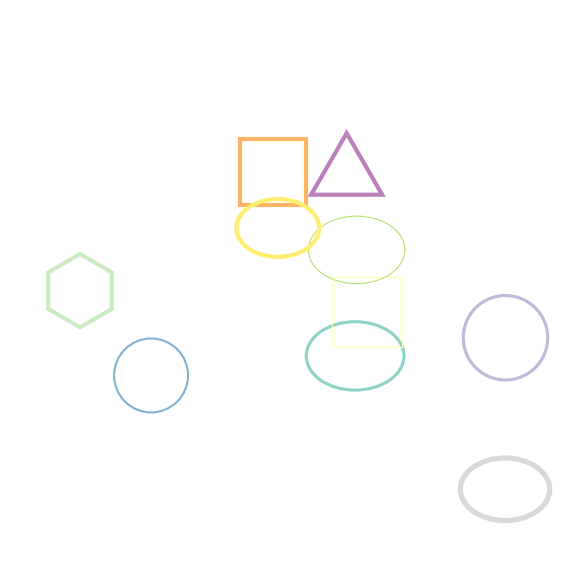[{"shape": "oval", "thickness": 1.5, "radius": 0.42, "center": [0.615, 0.383]}, {"shape": "square", "thickness": 0.5, "radius": 0.3, "center": [0.636, 0.458]}, {"shape": "circle", "thickness": 1.5, "radius": 0.37, "center": [0.875, 0.414]}, {"shape": "circle", "thickness": 1, "radius": 0.32, "center": [0.262, 0.349]}, {"shape": "square", "thickness": 2, "radius": 0.29, "center": [0.473, 0.702]}, {"shape": "oval", "thickness": 0.5, "radius": 0.42, "center": [0.618, 0.566]}, {"shape": "oval", "thickness": 2.5, "radius": 0.39, "center": [0.874, 0.152]}, {"shape": "triangle", "thickness": 2, "radius": 0.36, "center": [0.6, 0.697]}, {"shape": "hexagon", "thickness": 2, "radius": 0.32, "center": [0.139, 0.496]}, {"shape": "oval", "thickness": 2, "radius": 0.36, "center": [0.481, 0.604]}]